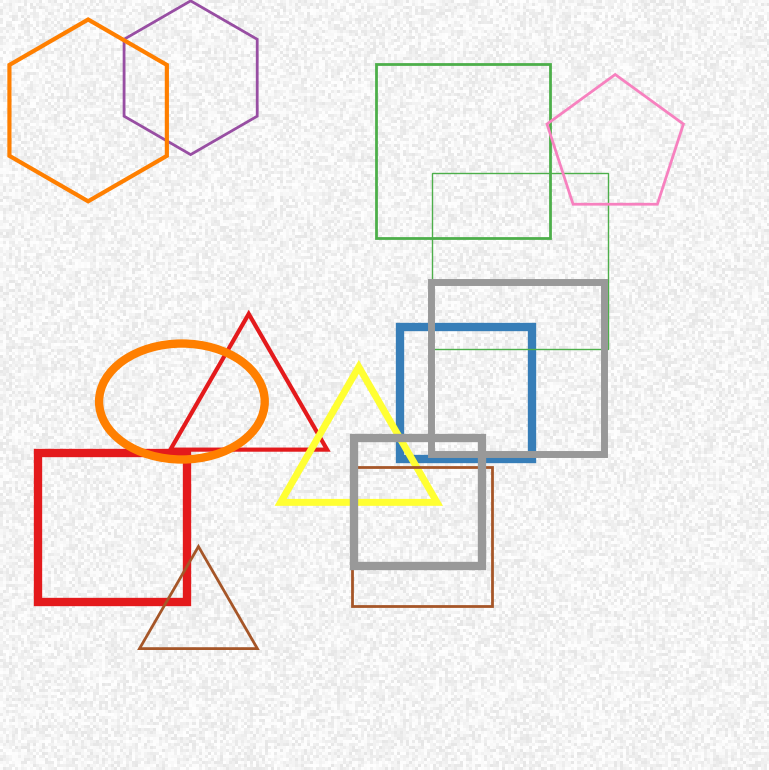[{"shape": "square", "thickness": 3, "radius": 0.48, "center": [0.146, 0.315]}, {"shape": "triangle", "thickness": 1.5, "radius": 0.59, "center": [0.323, 0.475]}, {"shape": "square", "thickness": 3, "radius": 0.43, "center": [0.605, 0.49]}, {"shape": "square", "thickness": 1, "radius": 0.56, "center": [0.602, 0.804]}, {"shape": "square", "thickness": 0.5, "radius": 0.57, "center": [0.675, 0.661]}, {"shape": "hexagon", "thickness": 1, "radius": 0.5, "center": [0.248, 0.899]}, {"shape": "hexagon", "thickness": 1.5, "radius": 0.59, "center": [0.114, 0.857]}, {"shape": "oval", "thickness": 3, "radius": 0.54, "center": [0.236, 0.479]}, {"shape": "triangle", "thickness": 2.5, "radius": 0.59, "center": [0.466, 0.406]}, {"shape": "square", "thickness": 1, "radius": 0.45, "center": [0.548, 0.303]}, {"shape": "triangle", "thickness": 1, "radius": 0.44, "center": [0.258, 0.202]}, {"shape": "pentagon", "thickness": 1, "radius": 0.47, "center": [0.799, 0.81]}, {"shape": "square", "thickness": 3, "radius": 0.42, "center": [0.543, 0.348]}, {"shape": "square", "thickness": 2.5, "radius": 0.56, "center": [0.673, 0.522]}]